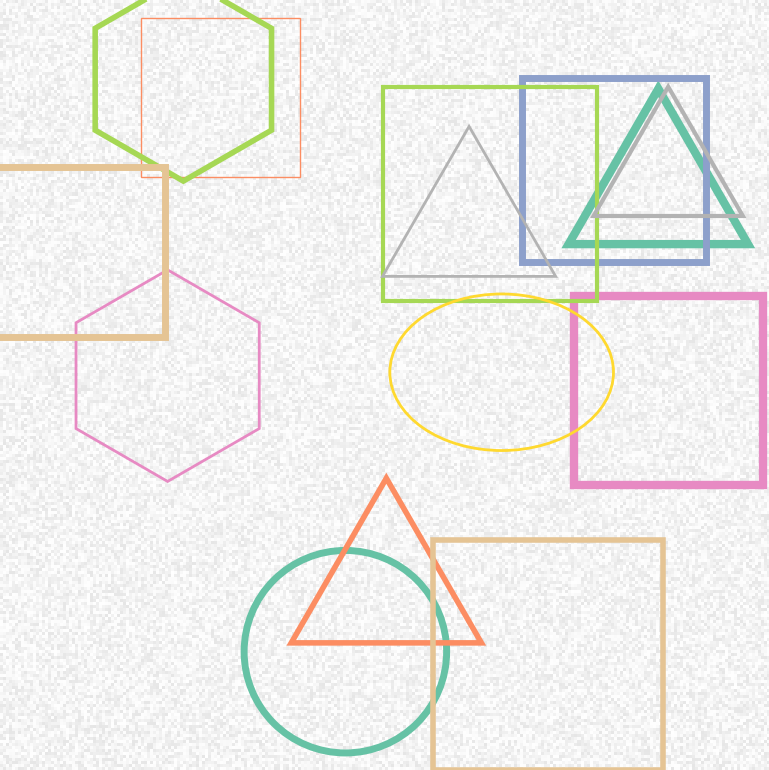[{"shape": "triangle", "thickness": 3, "radius": 0.67, "center": [0.855, 0.75]}, {"shape": "circle", "thickness": 2.5, "radius": 0.66, "center": [0.449, 0.154]}, {"shape": "triangle", "thickness": 2, "radius": 0.71, "center": [0.502, 0.236]}, {"shape": "square", "thickness": 0.5, "radius": 0.52, "center": [0.287, 0.873]}, {"shape": "square", "thickness": 2.5, "radius": 0.6, "center": [0.797, 0.779]}, {"shape": "square", "thickness": 3, "radius": 0.61, "center": [0.868, 0.493]}, {"shape": "hexagon", "thickness": 1, "radius": 0.69, "center": [0.218, 0.512]}, {"shape": "square", "thickness": 1.5, "radius": 0.69, "center": [0.636, 0.748]}, {"shape": "hexagon", "thickness": 2, "radius": 0.66, "center": [0.238, 0.897]}, {"shape": "oval", "thickness": 1, "radius": 0.73, "center": [0.652, 0.517]}, {"shape": "square", "thickness": 2, "radius": 0.75, "center": [0.712, 0.149]}, {"shape": "square", "thickness": 2.5, "radius": 0.55, "center": [0.104, 0.673]}, {"shape": "triangle", "thickness": 1, "radius": 0.65, "center": [0.609, 0.706]}, {"shape": "triangle", "thickness": 1.5, "radius": 0.56, "center": [0.868, 0.775]}]